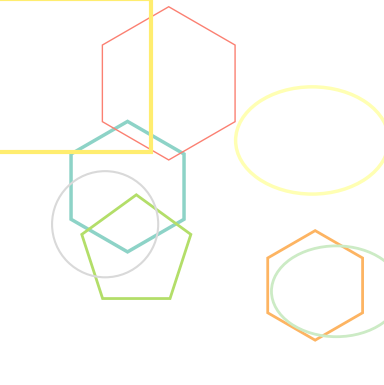[{"shape": "hexagon", "thickness": 2.5, "radius": 0.85, "center": [0.331, 0.515]}, {"shape": "oval", "thickness": 2.5, "radius": 0.99, "center": [0.811, 0.635]}, {"shape": "hexagon", "thickness": 1, "radius": 0.99, "center": [0.438, 0.784]}, {"shape": "hexagon", "thickness": 2, "radius": 0.71, "center": [0.819, 0.259]}, {"shape": "pentagon", "thickness": 2, "radius": 0.74, "center": [0.354, 0.345]}, {"shape": "circle", "thickness": 1.5, "radius": 0.69, "center": [0.273, 0.418]}, {"shape": "oval", "thickness": 2, "radius": 0.84, "center": [0.874, 0.243]}, {"shape": "square", "thickness": 3, "radius": 0.99, "center": [0.195, 0.804]}]